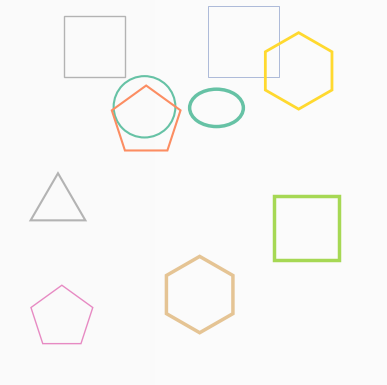[{"shape": "oval", "thickness": 2.5, "radius": 0.35, "center": [0.559, 0.72]}, {"shape": "circle", "thickness": 1.5, "radius": 0.4, "center": [0.373, 0.723]}, {"shape": "pentagon", "thickness": 1.5, "radius": 0.47, "center": [0.377, 0.685]}, {"shape": "square", "thickness": 0.5, "radius": 0.46, "center": [0.628, 0.893]}, {"shape": "pentagon", "thickness": 1, "radius": 0.42, "center": [0.16, 0.175]}, {"shape": "square", "thickness": 2.5, "radius": 0.42, "center": [0.79, 0.409]}, {"shape": "hexagon", "thickness": 2, "radius": 0.5, "center": [0.771, 0.816]}, {"shape": "hexagon", "thickness": 2.5, "radius": 0.5, "center": [0.515, 0.235]}, {"shape": "square", "thickness": 1, "radius": 0.39, "center": [0.244, 0.88]}, {"shape": "triangle", "thickness": 1.5, "radius": 0.41, "center": [0.15, 0.468]}]